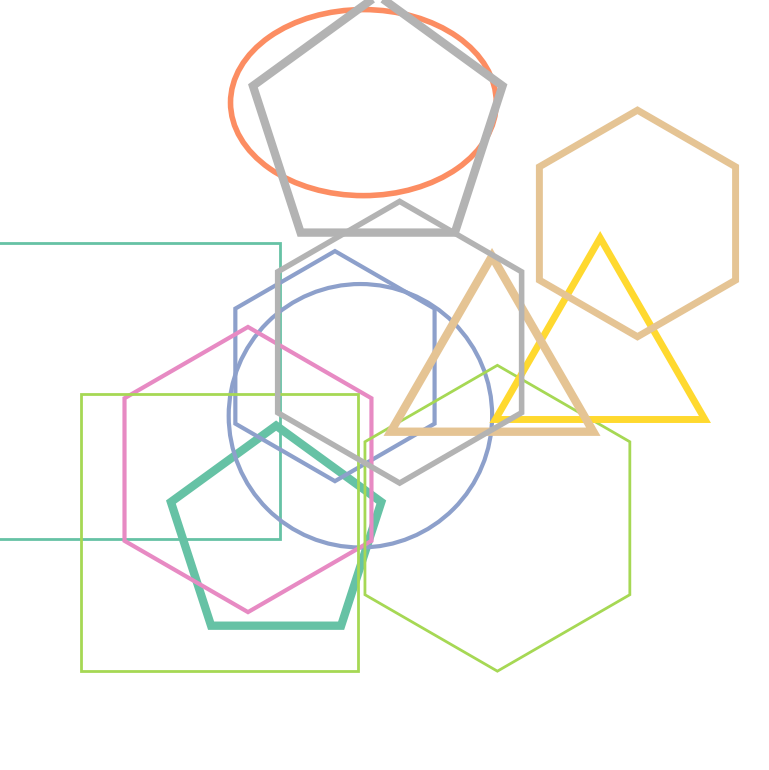[{"shape": "pentagon", "thickness": 3, "radius": 0.72, "center": [0.359, 0.304]}, {"shape": "square", "thickness": 1, "radius": 0.96, "center": [0.171, 0.492]}, {"shape": "oval", "thickness": 2, "radius": 0.86, "center": [0.472, 0.867]}, {"shape": "circle", "thickness": 1.5, "radius": 0.86, "center": [0.468, 0.46]}, {"shape": "hexagon", "thickness": 1.5, "radius": 0.75, "center": [0.435, 0.525]}, {"shape": "hexagon", "thickness": 1.5, "radius": 0.93, "center": [0.322, 0.39]}, {"shape": "hexagon", "thickness": 1, "radius": 0.99, "center": [0.646, 0.327]}, {"shape": "square", "thickness": 1, "radius": 0.9, "center": [0.285, 0.308]}, {"shape": "triangle", "thickness": 2.5, "radius": 0.79, "center": [0.779, 0.534]}, {"shape": "triangle", "thickness": 3, "radius": 0.76, "center": [0.639, 0.515]}, {"shape": "hexagon", "thickness": 2.5, "radius": 0.74, "center": [0.828, 0.71]}, {"shape": "pentagon", "thickness": 3, "radius": 0.85, "center": [0.491, 0.836]}, {"shape": "hexagon", "thickness": 2, "radius": 0.91, "center": [0.519, 0.556]}]